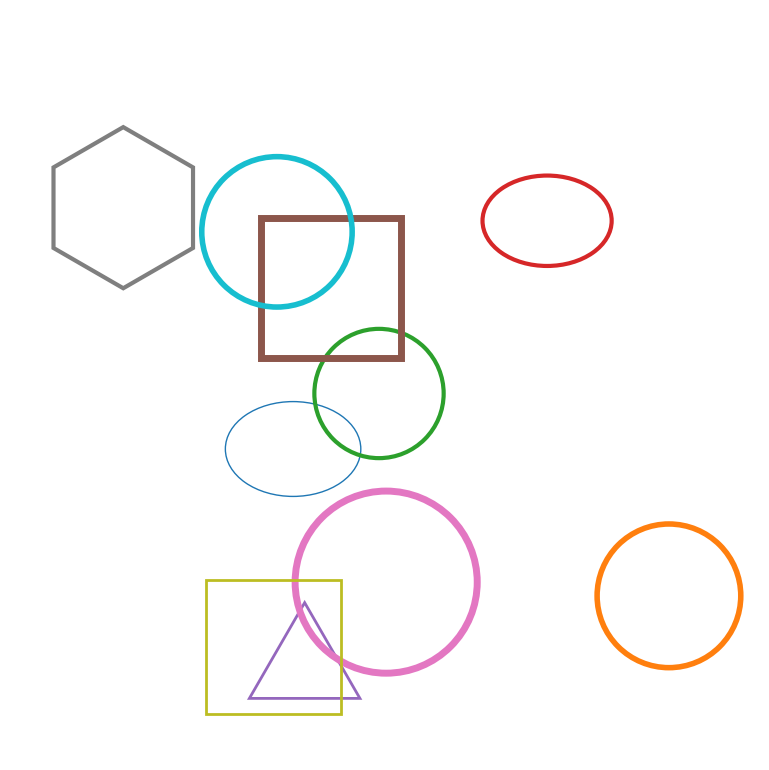[{"shape": "oval", "thickness": 0.5, "radius": 0.44, "center": [0.381, 0.417]}, {"shape": "circle", "thickness": 2, "radius": 0.47, "center": [0.869, 0.226]}, {"shape": "circle", "thickness": 1.5, "radius": 0.42, "center": [0.492, 0.489]}, {"shape": "oval", "thickness": 1.5, "radius": 0.42, "center": [0.711, 0.713]}, {"shape": "triangle", "thickness": 1, "radius": 0.41, "center": [0.396, 0.134]}, {"shape": "square", "thickness": 2.5, "radius": 0.46, "center": [0.43, 0.626]}, {"shape": "circle", "thickness": 2.5, "radius": 0.59, "center": [0.502, 0.244]}, {"shape": "hexagon", "thickness": 1.5, "radius": 0.52, "center": [0.16, 0.73]}, {"shape": "square", "thickness": 1, "radius": 0.44, "center": [0.355, 0.16]}, {"shape": "circle", "thickness": 2, "radius": 0.49, "center": [0.36, 0.699]}]